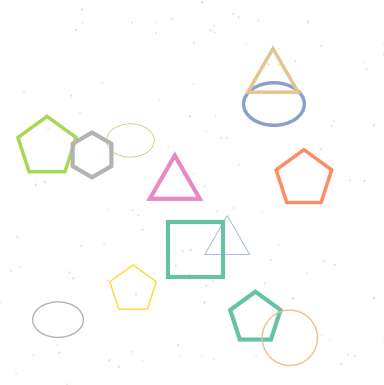[{"shape": "square", "thickness": 3, "radius": 0.36, "center": [0.507, 0.352]}, {"shape": "pentagon", "thickness": 3, "radius": 0.34, "center": [0.663, 0.174]}, {"shape": "pentagon", "thickness": 2.5, "radius": 0.38, "center": [0.789, 0.535]}, {"shape": "oval", "thickness": 2.5, "radius": 0.39, "center": [0.712, 0.73]}, {"shape": "triangle", "thickness": 0.5, "radius": 0.34, "center": [0.59, 0.373]}, {"shape": "triangle", "thickness": 3, "radius": 0.37, "center": [0.454, 0.521]}, {"shape": "oval", "thickness": 0.5, "radius": 0.31, "center": [0.339, 0.635]}, {"shape": "pentagon", "thickness": 2.5, "radius": 0.4, "center": [0.122, 0.618]}, {"shape": "pentagon", "thickness": 1, "radius": 0.32, "center": [0.346, 0.249]}, {"shape": "circle", "thickness": 1, "radius": 0.36, "center": [0.753, 0.123]}, {"shape": "triangle", "thickness": 2.5, "radius": 0.38, "center": [0.709, 0.798]}, {"shape": "hexagon", "thickness": 3, "radius": 0.29, "center": [0.239, 0.598]}, {"shape": "oval", "thickness": 1, "radius": 0.33, "center": [0.151, 0.17]}]